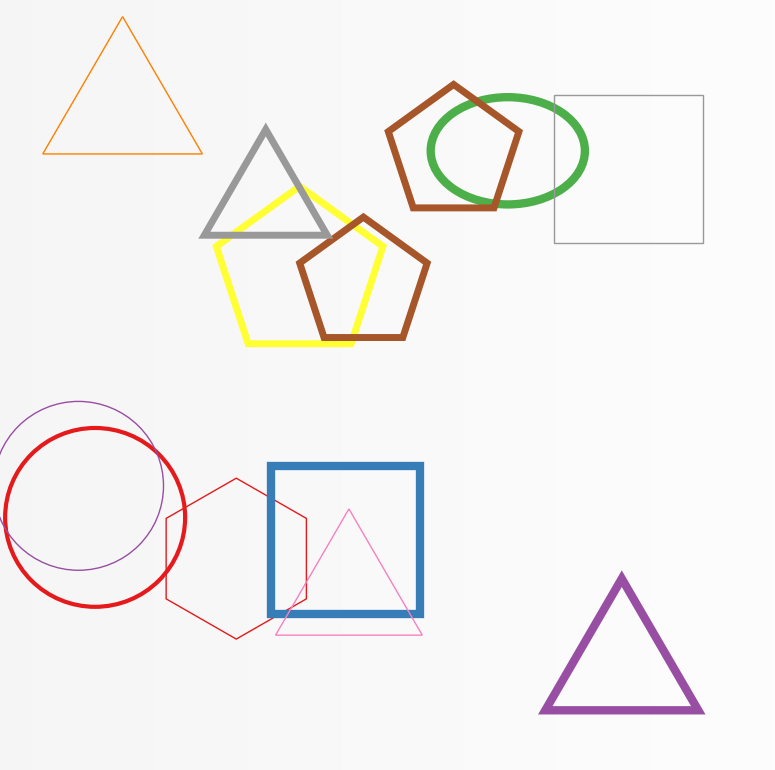[{"shape": "hexagon", "thickness": 0.5, "radius": 0.52, "center": [0.305, 0.275]}, {"shape": "circle", "thickness": 1.5, "radius": 0.58, "center": [0.123, 0.328]}, {"shape": "square", "thickness": 3, "radius": 0.48, "center": [0.445, 0.299]}, {"shape": "oval", "thickness": 3, "radius": 0.5, "center": [0.655, 0.804]}, {"shape": "circle", "thickness": 0.5, "radius": 0.55, "center": [0.101, 0.369]}, {"shape": "triangle", "thickness": 3, "radius": 0.57, "center": [0.802, 0.135]}, {"shape": "triangle", "thickness": 0.5, "radius": 0.59, "center": [0.158, 0.86]}, {"shape": "pentagon", "thickness": 2.5, "radius": 0.57, "center": [0.387, 0.645]}, {"shape": "pentagon", "thickness": 2.5, "radius": 0.43, "center": [0.469, 0.632]}, {"shape": "pentagon", "thickness": 2.5, "radius": 0.44, "center": [0.585, 0.802]}, {"shape": "triangle", "thickness": 0.5, "radius": 0.55, "center": [0.45, 0.23]}, {"shape": "triangle", "thickness": 2.5, "radius": 0.46, "center": [0.343, 0.74]}, {"shape": "square", "thickness": 0.5, "radius": 0.48, "center": [0.811, 0.781]}]